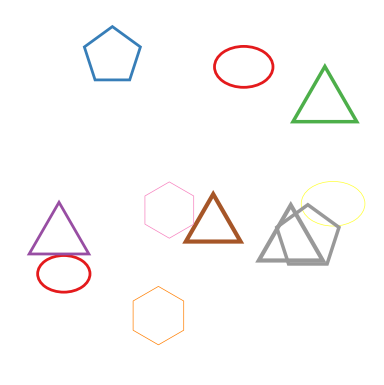[{"shape": "oval", "thickness": 2, "radius": 0.34, "center": [0.166, 0.289]}, {"shape": "oval", "thickness": 2, "radius": 0.38, "center": [0.633, 0.826]}, {"shape": "pentagon", "thickness": 2, "radius": 0.38, "center": [0.292, 0.854]}, {"shape": "triangle", "thickness": 2.5, "radius": 0.48, "center": [0.844, 0.732]}, {"shape": "triangle", "thickness": 2, "radius": 0.45, "center": [0.153, 0.385]}, {"shape": "hexagon", "thickness": 0.5, "radius": 0.38, "center": [0.411, 0.18]}, {"shape": "oval", "thickness": 0.5, "radius": 0.41, "center": [0.865, 0.471]}, {"shape": "triangle", "thickness": 3, "radius": 0.41, "center": [0.554, 0.414]}, {"shape": "hexagon", "thickness": 0.5, "radius": 0.37, "center": [0.44, 0.454]}, {"shape": "triangle", "thickness": 3, "radius": 0.48, "center": [0.755, 0.371]}, {"shape": "pentagon", "thickness": 2.5, "radius": 0.43, "center": [0.8, 0.383]}]